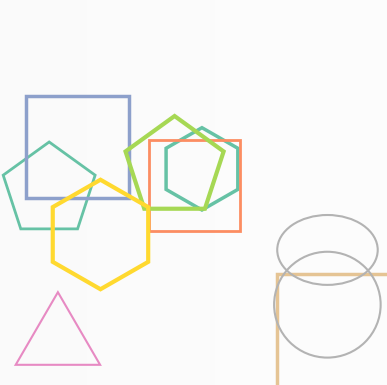[{"shape": "pentagon", "thickness": 2, "radius": 0.62, "center": [0.127, 0.506]}, {"shape": "hexagon", "thickness": 2.5, "radius": 0.53, "center": [0.521, 0.561]}, {"shape": "square", "thickness": 2, "radius": 0.59, "center": [0.501, 0.518]}, {"shape": "square", "thickness": 2.5, "radius": 0.66, "center": [0.199, 0.617]}, {"shape": "triangle", "thickness": 1.5, "radius": 0.63, "center": [0.149, 0.115]}, {"shape": "pentagon", "thickness": 3, "radius": 0.67, "center": [0.451, 0.566]}, {"shape": "hexagon", "thickness": 3, "radius": 0.71, "center": [0.259, 0.391]}, {"shape": "square", "thickness": 2.5, "radius": 0.73, "center": [0.862, 0.141]}, {"shape": "oval", "thickness": 1.5, "radius": 0.65, "center": [0.845, 0.351]}, {"shape": "circle", "thickness": 1.5, "radius": 0.69, "center": [0.845, 0.209]}]